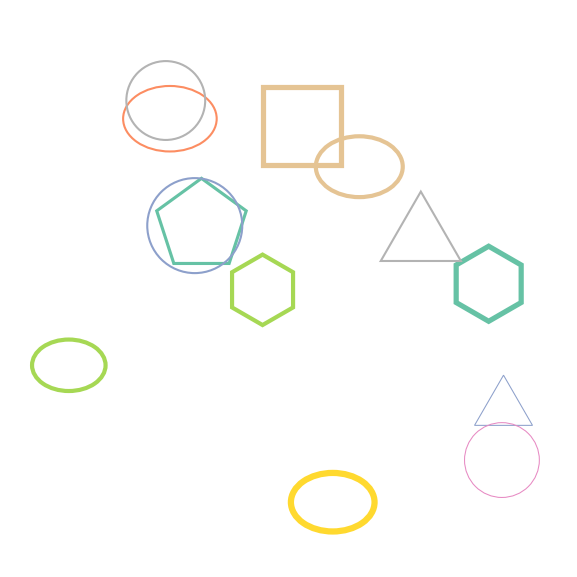[{"shape": "pentagon", "thickness": 1.5, "radius": 0.41, "center": [0.349, 0.609]}, {"shape": "hexagon", "thickness": 2.5, "radius": 0.32, "center": [0.846, 0.508]}, {"shape": "oval", "thickness": 1, "radius": 0.41, "center": [0.294, 0.794]}, {"shape": "triangle", "thickness": 0.5, "radius": 0.29, "center": [0.872, 0.292]}, {"shape": "circle", "thickness": 1, "radius": 0.41, "center": [0.337, 0.608]}, {"shape": "circle", "thickness": 0.5, "radius": 0.32, "center": [0.869, 0.203]}, {"shape": "oval", "thickness": 2, "radius": 0.32, "center": [0.119, 0.367]}, {"shape": "hexagon", "thickness": 2, "radius": 0.3, "center": [0.455, 0.497]}, {"shape": "oval", "thickness": 3, "radius": 0.36, "center": [0.576, 0.13]}, {"shape": "oval", "thickness": 2, "radius": 0.38, "center": [0.622, 0.71]}, {"shape": "square", "thickness": 2.5, "radius": 0.34, "center": [0.523, 0.781]}, {"shape": "triangle", "thickness": 1, "radius": 0.4, "center": [0.729, 0.587]}, {"shape": "circle", "thickness": 1, "radius": 0.34, "center": [0.287, 0.825]}]